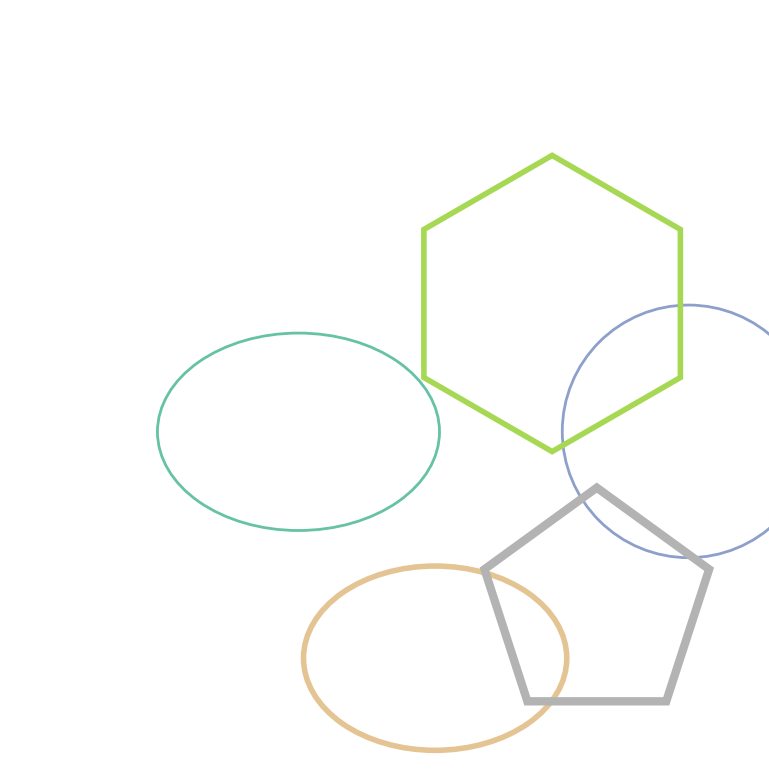[{"shape": "oval", "thickness": 1, "radius": 0.92, "center": [0.388, 0.439]}, {"shape": "circle", "thickness": 1, "radius": 0.82, "center": [0.894, 0.44]}, {"shape": "hexagon", "thickness": 2, "radius": 0.96, "center": [0.717, 0.606]}, {"shape": "oval", "thickness": 2, "radius": 0.85, "center": [0.565, 0.145]}, {"shape": "pentagon", "thickness": 3, "radius": 0.77, "center": [0.775, 0.213]}]